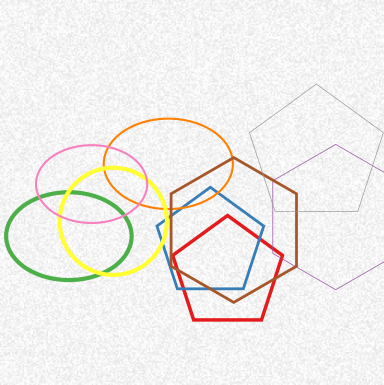[{"shape": "pentagon", "thickness": 2.5, "radius": 0.75, "center": [0.591, 0.29]}, {"shape": "pentagon", "thickness": 2, "radius": 0.73, "center": [0.546, 0.368]}, {"shape": "oval", "thickness": 3, "radius": 0.81, "center": [0.179, 0.387]}, {"shape": "hexagon", "thickness": 0.5, "radius": 0.94, "center": [0.872, 0.436]}, {"shape": "oval", "thickness": 1.5, "radius": 0.84, "center": [0.437, 0.574]}, {"shape": "circle", "thickness": 3, "radius": 0.7, "center": [0.294, 0.425]}, {"shape": "hexagon", "thickness": 2, "radius": 0.94, "center": [0.607, 0.403]}, {"shape": "oval", "thickness": 1.5, "radius": 0.72, "center": [0.238, 0.522]}, {"shape": "pentagon", "thickness": 0.5, "radius": 0.91, "center": [0.822, 0.599]}]